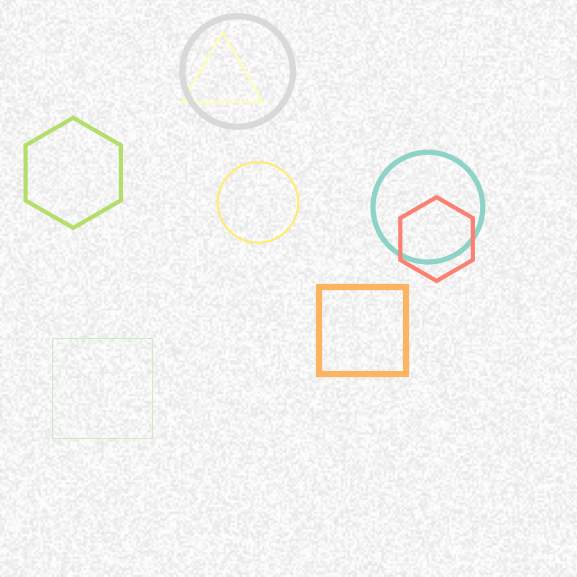[{"shape": "circle", "thickness": 2.5, "radius": 0.48, "center": [0.741, 0.64]}, {"shape": "triangle", "thickness": 1, "radius": 0.4, "center": [0.385, 0.863]}, {"shape": "hexagon", "thickness": 2, "radius": 0.36, "center": [0.756, 0.585]}, {"shape": "square", "thickness": 3, "radius": 0.38, "center": [0.628, 0.427]}, {"shape": "hexagon", "thickness": 2, "radius": 0.48, "center": [0.127, 0.7]}, {"shape": "circle", "thickness": 3, "radius": 0.48, "center": [0.411, 0.875]}, {"shape": "square", "thickness": 0.5, "radius": 0.43, "center": [0.176, 0.327]}, {"shape": "circle", "thickness": 1, "radius": 0.35, "center": [0.447, 0.649]}]